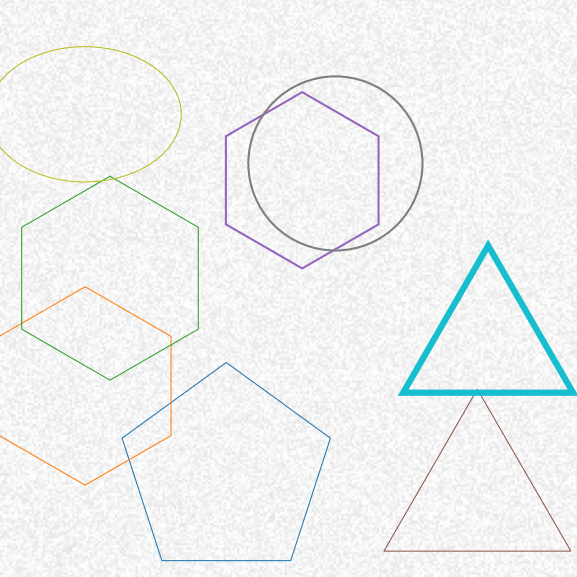[{"shape": "pentagon", "thickness": 0.5, "radius": 0.95, "center": [0.392, 0.182]}, {"shape": "hexagon", "thickness": 0.5, "radius": 0.86, "center": [0.147, 0.331]}, {"shape": "hexagon", "thickness": 0.5, "radius": 0.88, "center": [0.19, 0.517]}, {"shape": "hexagon", "thickness": 1, "radius": 0.76, "center": [0.523, 0.687]}, {"shape": "triangle", "thickness": 0.5, "radius": 0.93, "center": [0.827, 0.138]}, {"shape": "circle", "thickness": 1, "radius": 0.75, "center": [0.581, 0.716]}, {"shape": "oval", "thickness": 0.5, "radius": 0.84, "center": [0.147, 0.801]}, {"shape": "triangle", "thickness": 3, "radius": 0.85, "center": [0.845, 0.404]}]